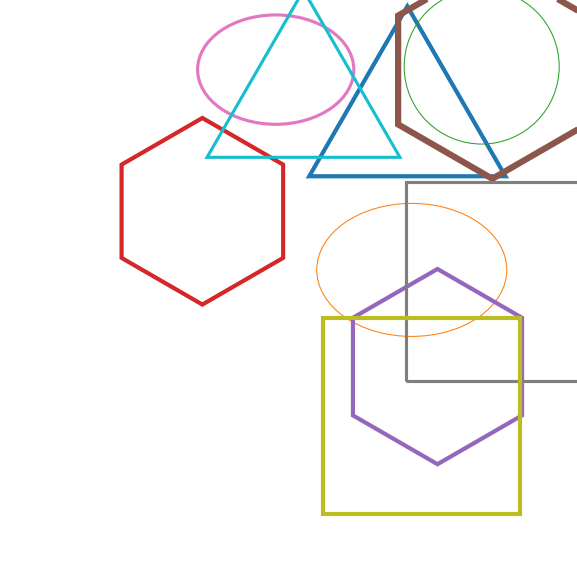[{"shape": "triangle", "thickness": 2, "radius": 0.98, "center": [0.705, 0.792]}, {"shape": "oval", "thickness": 0.5, "radius": 0.82, "center": [0.713, 0.532]}, {"shape": "circle", "thickness": 0.5, "radius": 0.67, "center": [0.834, 0.884]}, {"shape": "hexagon", "thickness": 2, "radius": 0.81, "center": [0.35, 0.633]}, {"shape": "hexagon", "thickness": 2, "radius": 0.85, "center": [0.758, 0.364]}, {"shape": "hexagon", "thickness": 3, "radius": 0.94, "center": [0.852, 0.878]}, {"shape": "oval", "thickness": 1.5, "radius": 0.68, "center": [0.477, 0.879]}, {"shape": "square", "thickness": 1.5, "radius": 0.86, "center": [0.875, 0.512]}, {"shape": "square", "thickness": 2, "radius": 0.85, "center": [0.73, 0.279]}, {"shape": "triangle", "thickness": 1.5, "radius": 0.96, "center": [0.526, 0.823]}]